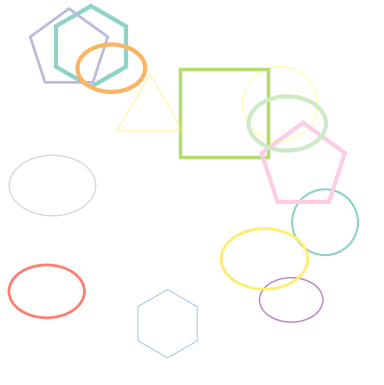[{"shape": "circle", "thickness": 1.5, "radius": 0.43, "center": [0.844, 0.423]}, {"shape": "hexagon", "thickness": 3, "radius": 0.53, "center": [0.236, 0.879]}, {"shape": "circle", "thickness": 1, "radius": 0.48, "center": [0.727, 0.73]}, {"shape": "pentagon", "thickness": 2, "radius": 0.53, "center": [0.179, 0.872]}, {"shape": "oval", "thickness": 2, "radius": 0.49, "center": [0.121, 0.243]}, {"shape": "hexagon", "thickness": 0.5, "radius": 0.44, "center": [0.435, 0.159]}, {"shape": "oval", "thickness": 3, "radius": 0.44, "center": [0.289, 0.823]}, {"shape": "square", "thickness": 2.5, "radius": 0.57, "center": [0.581, 0.707]}, {"shape": "pentagon", "thickness": 3, "radius": 0.57, "center": [0.788, 0.567]}, {"shape": "oval", "thickness": 1, "radius": 0.56, "center": [0.136, 0.518]}, {"shape": "oval", "thickness": 1, "radius": 0.41, "center": [0.756, 0.221]}, {"shape": "oval", "thickness": 3, "radius": 0.5, "center": [0.746, 0.679]}, {"shape": "oval", "thickness": 2, "radius": 0.56, "center": [0.687, 0.327]}, {"shape": "triangle", "thickness": 0.5, "radius": 0.49, "center": [0.389, 0.709]}]